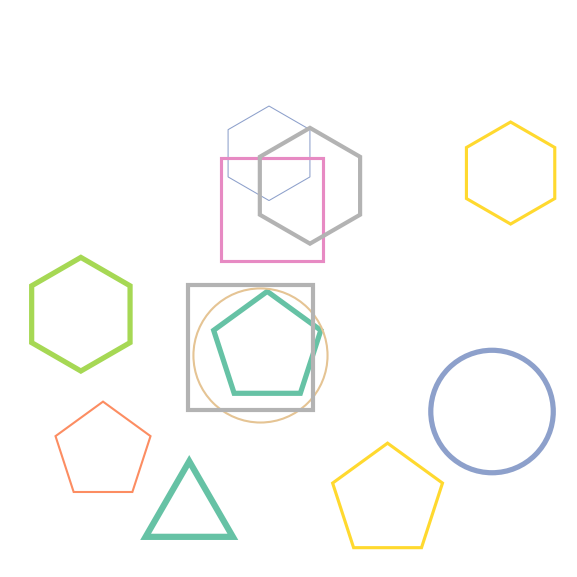[{"shape": "triangle", "thickness": 3, "radius": 0.44, "center": [0.328, 0.113]}, {"shape": "pentagon", "thickness": 2.5, "radius": 0.49, "center": [0.463, 0.397]}, {"shape": "pentagon", "thickness": 1, "radius": 0.43, "center": [0.178, 0.217]}, {"shape": "hexagon", "thickness": 0.5, "radius": 0.41, "center": [0.466, 0.734]}, {"shape": "circle", "thickness": 2.5, "radius": 0.53, "center": [0.852, 0.287]}, {"shape": "square", "thickness": 1.5, "radius": 0.44, "center": [0.471, 0.636]}, {"shape": "hexagon", "thickness": 2.5, "radius": 0.49, "center": [0.14, 0.455]}, {"shape": "hexagon", "thickness": 1.5, "radius": 0.44, "center": [0.884, 0.7]}, {"shape": "pentagon", "thickness": 1.5, "radius": 0.5, "center": [0.671, 0.132]}, {"shape": "circle", "thickness": 1, "radius": 0.58, "center": [0.451, 0.384]}, {"shape": "square", "thickness": 2, "radius": 0.54, "center": [0.434, 0.397]}, {"shape": "hexagon", "thickness": 2, "radius": 0.5, "center": [0.537, 0.677]}]